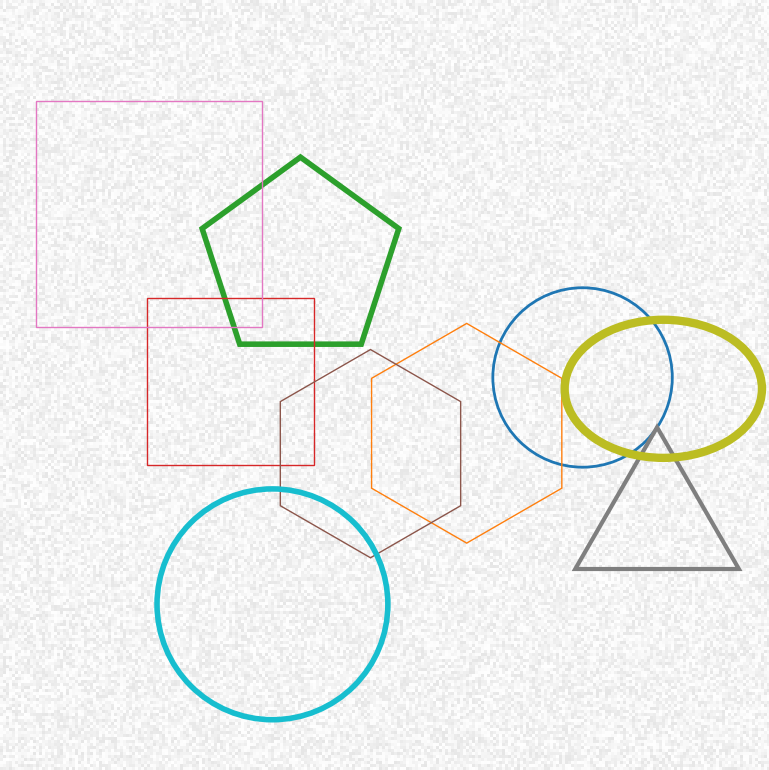[{"shape": "circle", "thickness": 1, "radius": 0.58, "center": [0.757, 0.51]}, {"shape": "hexagon", "thickness": 0.5, "radius": 0.71, "center": [0.606, 0.437]}, {"shape": "pentagon", "thickness": 2, "radius": 0.67, "center": [0.39, 0.662]}, {"shape": "square", "thickness": 0.5, "radius": 0.54, "center": [0.299, 0.505]}, {"shape": "hexagon", "thickness": 0.5, "radius": 0.68, "center": [0.481, 0.411]}, {"shape": "square", "thickness": 0.5, "radius": 0.73, "center": [0.194, 0.722]}, {"shape": "triangle", "thickness": 1.5, "radius": 0.61, "center": [0.853, 0.322]}, {"shape": "oval", "thickness": 3, "radius": 0.64, "center": [0.861, 0.495]}, {"shape": "circle", "thickness": 2, "radius": 0.75, "center": [0.354, 0.215]}]